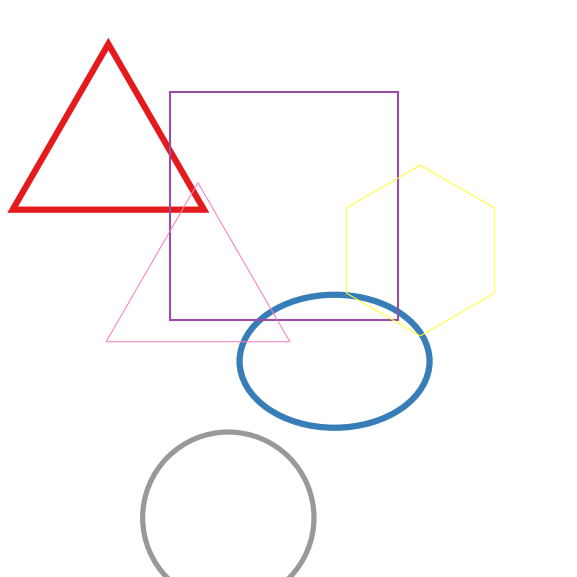[{"shape": "triangle", "thickness": 3, "radius": 0.96, "center": [0.188, 0.732]}, {"shape": "oval", "thickness": 3, "radius": 0.82, "center": [0.579, 0.374]}, {"shape": "square", "thickness": 1, "radius": 0.99, "center": [0.491, 0.642]}, {"shape": "hexagon", "thickness": 0.5, "radius": 0.74, "center": [0.728, 0.565]}, {"shape": "triangle", "thickness": 0.5, "radius": 0.92, "center": [0.343, 0.499]}, {"shape": "circle", "thickness": 2.5, "radius": 0.74, "center": [0.395, 0.103]}]